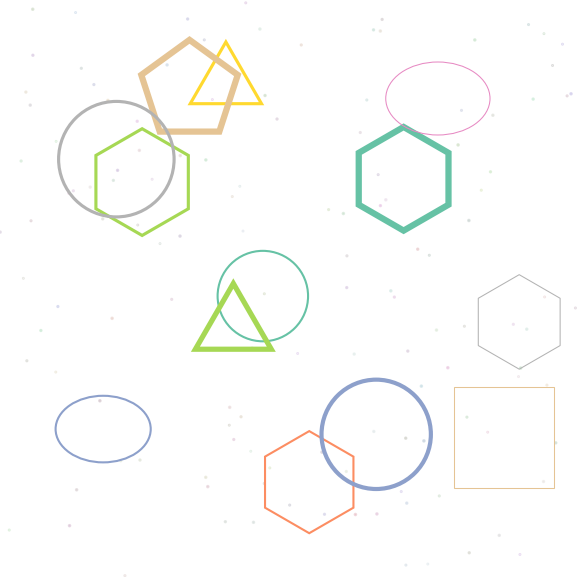[{"shape": "circle", "thickness": 1, "radius": 0.39, "center": [0.455, 0.486]}, {"shape": "hexagon", "thickness": 3, "radius": 0.45, "center": [0.699, 0.69]}, {"shape": "hexagon", "thickness": 1, "radius": 0.44, "center": [0.535, 0.164]}, {"shape": "circle", "thickness": 2, "radius": 0.47, "center": [0.651, 0.247]}, {"shape": "oval", "thickness": 1, "radius": 0.41, "center": [0.179, 0.256]}, {"shape": "oval", "thickness": 0.5, "radius": 0.45, "center": [0.758, 0.829]}, {"shape": "hexagon", "thickness": 1.5, "radius": 0.46, "center": [0.246, 0.684]}, {"shape": "triangle", "thickness": 2.5, "radius": 0.38, "center": [0.404, 0.432]}, {"shape": "triangle", "thickness": 1.5, "radius": 0.36, "center": [0.391, 0.855]}, {"shape": "pentagon", "thickness": 3, "radius": 0.44, "center": [0.328, 0.842]}, {"shape": "square", "thickness": 0.5, "radius": 0.43, "center": [0.873, 0.241]}, {"shape": "circle", "thickness": 1.5, "radius": 0.5, "center": [0.201, 0.724]}, {"shape": "hexagon", "thickness": 0.5, "radius": 0.41, "center": [0.899, 0.442]}]